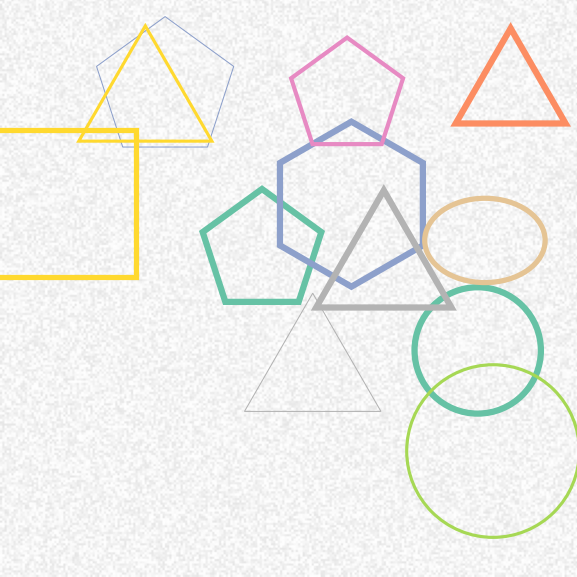[{"shape": "pentagon", "thickness": 3, "radius": 0.54, "center": [0.454, 0.564]}, {"shape": "circle", "thickness": 3, "radius": 0.55, "center": [0.827, 0.392]}, {"shape": "triangle", "thickness": 3, "radius": 0.55, "center": [0.884, 0.84]}, {"shape": "hexagon", "thickness": 3, "radius": 0.71, "center": [0.609, 0.646]}, {"shape": "pentagon", "thickness": 0.5, "radius": 0.62, "center": [0.286, 0.846]}, {"shape": "pentagon", "thickness": 2, "radius": 0.51, "center": [0.601, 0.832]}, {"shape": "circle", "thickness": 1.5, "radius": 0.75, "center": [0.854, 0.218]}, {"shape": "triangle", "thickness": 1.5, "radius": 0.67, "center": [0.252, 0.821]}, {"shape": "square", "thickness": 2.5, "radius": 0.64, "center": [0.109, 0.646]}, {"shape": "oval", "thickness": 2.5, "radius": 0.52, "center": [0.84, 0.583]}, {"shape": "triangle", "thickness": 3, "radius": 0.68, "center": [0.665, 0.534]}, {"shape": "triangle", "thickness": 0.5, "radius": 0.68, "center": [0.541, 0.355]}]